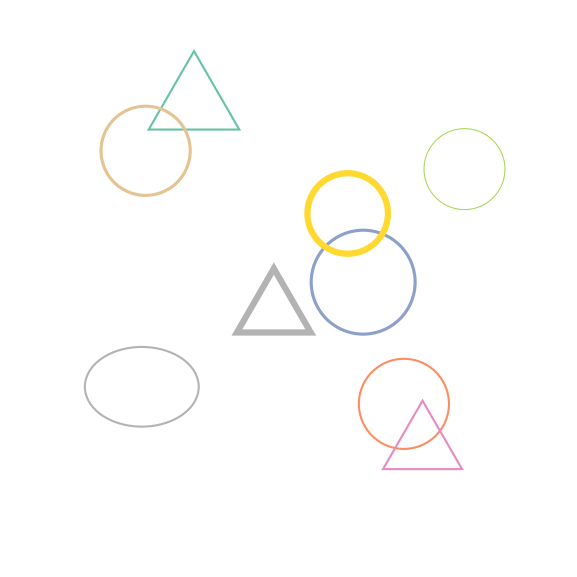[{"shape": "triangle", "thickness": 1, "radius": 0.45, "center": [0.336, 0.82]}, {"shape": "circle", "thickness": 1, "radius": 0.39, "center": [0.699, 0.3]}, {"shape": "circle", "thickness": 1.5, "radius": 0.45, "center": [0.629, 0.511]}, {"shape": "triangle", "thickness": 1, "radius": 0.4, "center": [0.732, 0.226]}, {"shape": "circle", "thickness": 0.5, "radius": 0.35, "center": [0.804, 0.706]}, {"shape": "circle", "thickness": 3, "radius": 0.35, "center": [0.602, 0.629]}, {"shape": "circle", "thickness": 1.5, "radius": 0.39, "center": [0.252, 0.738]}, {"shape": "oval", "thickness": 1, "radius": 0.49, "center": [0.246, 0.329]}, {"shape": "triangle", "thickness": 3, "radius": 0.37, "center": [0.474, 0.46]}]